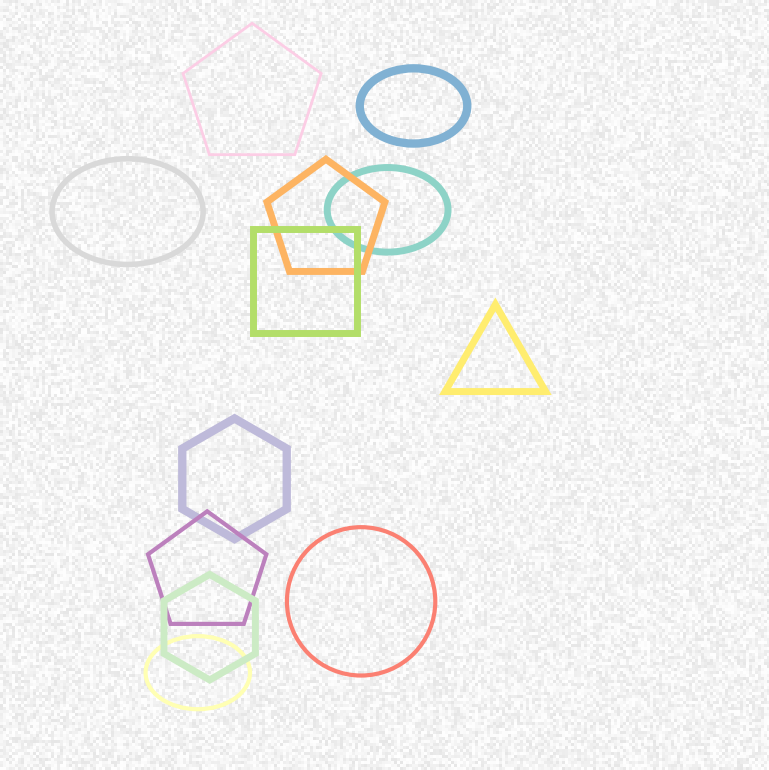[{"shape": "oval", "thickness": 2.5, "radius": 0.39, "center": [0.503, 0.728]}, {"shape": "oval", "thickness": 1.5, "radius": 0.34, "center": [0.257, 0.126]}, {"shape": "hexagon", "thickness": 3, "radius": 0.39, "center": [0.305, 0.378]}, {"shape": "circle", "thickness": 1.5, "radius": 0.48, "center": [0.469, 0.219]}, {"shape": "oval", "thickness": 3, "radius": 0.35, "center": [0.537, 0.862]}, {"shape": "pentagon", "thickness": 2.5, "radius": 0.4, "center": [0.423, 0.713]}, {"shape": "square", "thickness": 2.5, "radius": 0.34, "center": [0.397, 0.636]}, {"shape": "pentagon", "thickness": 1, "radius": 0.47, "center": [0.327, 0.875]}, {"shape": "oval", "thickness": 2, "radius": 0.49, "center": [0.166, 0.725]}, {"shape": "pentagon", "thickness": 1.5, "radius": 0.4, "center": [0.269, 0.255]}, {"shape": "hexagon", "thickness": 2.5, "radius": 0.34, "center": [0.272, 0.185]}, {"shape": "triangle", "thickness": 2.5, "radius": 0.38, "center": [0.643, 0.529]}]